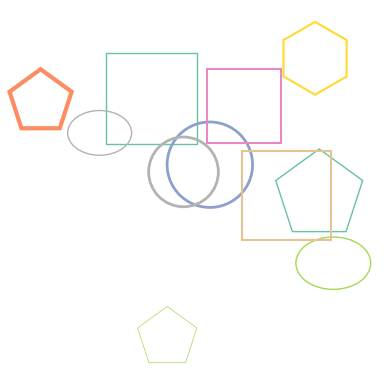[{"shape": "pentagon", "thickness": 1, "radius": 0.59, "center": [0.829, 0.494]}, {"shape": "square", "thickness": 1, "radius": 0.59, "center": [0.393, 0.745]}, {"shape": "pentagon", "thickness": 3, "radius": 0.42, "center": [0.105, 0.735]}, {"shape": "circle", "thickness": 2, "radius": 0.55, "center": [0.545, 0.572]}, {"shape": "square", "thickness": 1.5, "radius": 0.48, "center": [0.633, 0.724]}, {"shape": "pentagon", "thickness": 0.5, "radius": 0.4, "center": [0.434, 0.123]}, {"shape": "oval", "thickness": 1, "radius": 0.49, "center": [0.866, 0.316]}, {"shape": "hexagon", "thickness": 1.5, "radius": 0.47, "center": [0.818, 0.849]}, {"shape": "square", "thickness": 1.5, "radius": 0.58, "center": [0.745, 0.491]}, {"shape": "oval", "thickness": 1, "radius": 0.41, "center": [0.259, 0.655]}, {"shape": "circle", "thickness": 2, "radius": 0.45, "center": [0.477, 0.554]}]